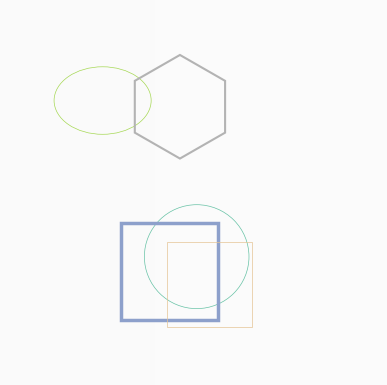[{"shape": "circle", "thickness": 0.5, "radius": 0.67, "center": [0.508, 0.333]}, {"shape": "square", "thickness": 2.5, "radius": 0.63, "center": [0.437, 0.296]}, {"shape": "oval", "thickness": 0.5, "radius": 0.63, "center": [0.265, 0.739]}, {"shape": "square", "thickness": 0.5, "radius": 0.55, "center": [0.541, 0.261]}, {"shape": "hexagon", "thickness": 1.5, "radius": 0.67, "center": [0.464, 0.723]}]